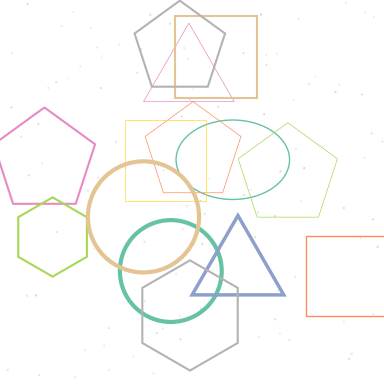[{"shape": "circle", "thickness": 3, "radius": 0.66, "center": [0.444, 0.296]}, {"shape": "oval", "thickness": 1, "radius": 0.74, "center": [0.605, 0.585]}, {"shape": "square", "thickness": 1, "radius": 0.52, "center": [0.899, 0.284]}, {"shape": "pentagon", "thickness": 0.5, "radius": 0.65, "center": [0.501, 0.605]}, {"shape": "triangle", "thickness": 2.5, "radius": 0.69, "center": [0.618, 0.303]}, {"shape": "triangle", "thickness": 0.5, "radius": 0.68, "center": [0.491, 0.804]}, {"shape": "pentagon", "thickness": 1.5, "radius": 0.69, "center": [0.115, 0.583]}, {"shape": "hexagon", "thickness": 1.5, "radius": 0.51, "center": [0.137, 0.384]}, {"shape": "pentagon", "thickness": 0.5, "radius": 0.68, "center": [0.748, 0.546]}, {"shape": "square", "thickness": 0.5, "radius": 0.53, "center": [0.429, 0.583]}, {"shape": "square", "thickness": 1.5, "radius": 0.54, "center": [0.561, 0.852]}, {"shape": "circle", "thickness": 3, "radius": 0.72, "center": [0.373, 0.437]}, {"shape": "hexagon", "thickness": 1.5, "radius": 0.72, "center": [0.494, 0.181]}, {"shape": "pentagon", "thickness": 1.5, "radius": 0.62, "center": [0.467, 0.875]}]